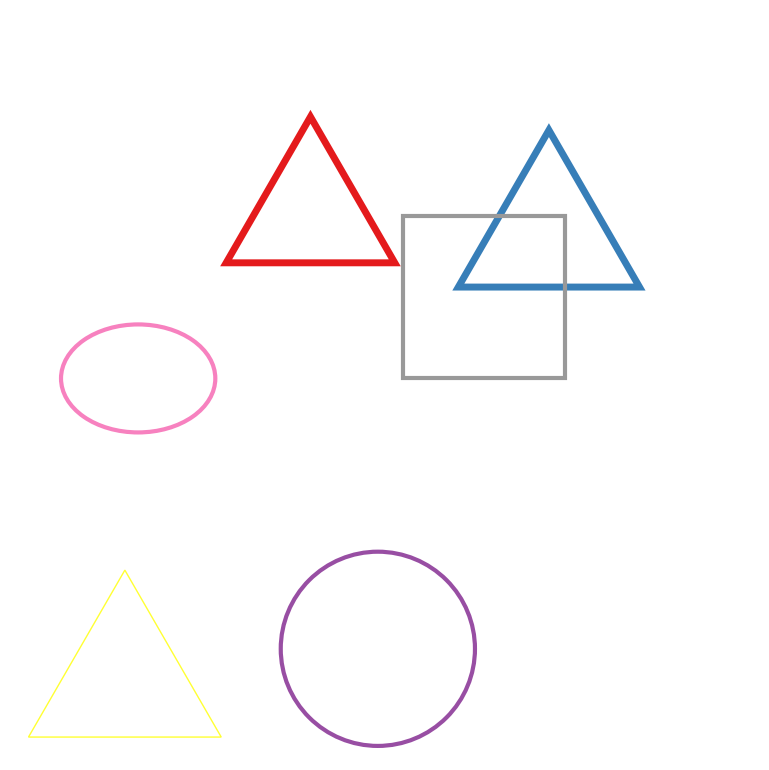[{"shape": "triangle", "thickness": 2.5, "radius": 0.63, "center": [0.403, 0.722]}, {"shape": "triangle", "thickness": 2.5, "radius": 0.68, "center": [0.713, 0.695]}, {"shape": "circle", "thickness": 1.5, "radius": 0.63, "center": [0.491, 0.157]}, {"shape": "triangle", "thickness": 0.5, "radius": 0.72, "center": [0.162, 0.115]}, {"shape": "oval", "thickness": 1.5, "radius": 0.5, "center": [0.179, 0.509]}, {"shape": "square", "thickness": 1.5, "radius": 0.53, "center": [0.628, 0.614]}]